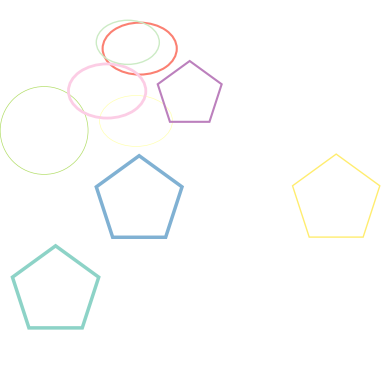[{"shape": "pentagon", "thickness": 2.5, "radius": 0.59, "center": [0.144, 0.244]}, {"shape": "oval", "thickness": 0.5, "radius": 0.47, "center": [0.353, 0.686]}, {"shape": "oval", "thickness": 1.5, "radius": 0.48, "center": [0.363, 0.874]}, {"shape": "pentagon", "thickness": 2.5, "radius": 0.59, "center": [0.361, 0.478]}, {"shape": "circle", "thickness": 0.5, "radius": 0.57, "center": [0.115, 0.661]}, {"shape": "oval", "thickness": 2, "radius": 0.5, "center": [0.278, 0.764]}, {"shape": "pentagon", "thickness": 1.5, "radius": 0.44, "center": [0.493, 0.754]}, {"shape": "oval", "thickness": 1, "radius": 0.41, "center": [0.332, 0.89]}, {"shape": "pentagon", "thickness": 1, "radius": 0.6, "center": [0.873, 0.481]}]